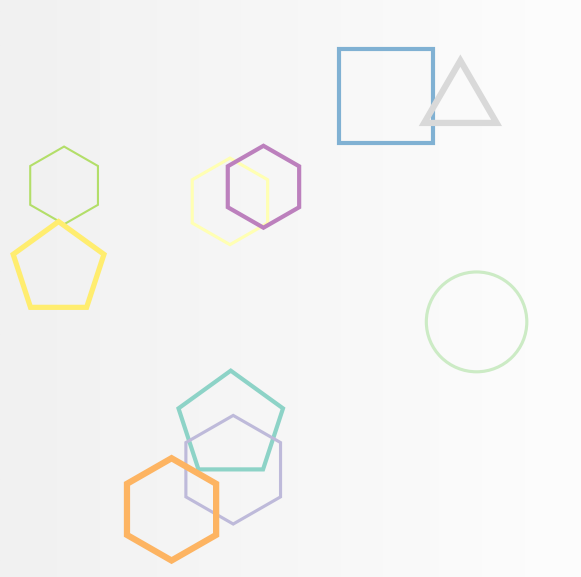[{"shape": "pentagon", "thickness": 2, "radius": 0.47, "center": [0.397, 0.263]}, {"shape": "hexagon", "thickness": 1.5, "radius": 0.37, "center": [0.396, 0.65]}, {"shape": "hexagon", "thickness": 1.5, "radius": 0.47, "center": [0.401, 0.186]}, {"shape": "square", "thickness": 2, "radius": 0.4, "center": [0.665, 0.833]}, {"shape": "hexagon", "thickness": 3, "radius": 0.44, "center": [0.295, 0.117]}, {"shape": "hexagon", "thickness": 1, "radius": 0.34, "center": [0.11, 0.678]}, {"shape": "triangle", "thickness": 3, "radius": 0.36, "center": [0.792, 0.822]}, {"shape": "hexagon", "thickness": 2, "radius": 0.35, "center": [0.453, 0.676]}, {"shape": "circle", "thickness": 1.5, "radius": 0.43, "center": [0.82, 0.442]}, {"shape": "pentagon", "thickness": 2.5, "radius": 0.41, "center": [0.101, 0.533]}]